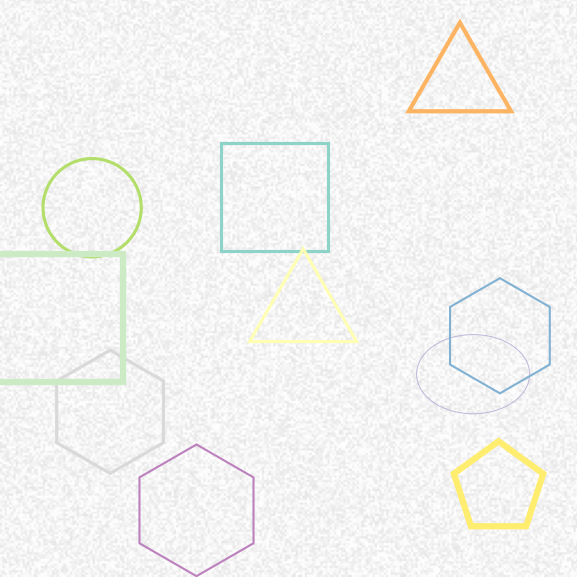[{"shape": "square", "thickness": 1.5, "radius": 0.46, "center": [0.475, 0.658]}, {"shape": "triangle", "thickness": 1.5, "radius": 0.54, "center": [0.525, 0.461]}, {"shape": "oval", "thickness": 0.5, "radius": 0.49, "center": [0.819, 0.351]}, {"shape": "hexagon", "thickness": 1, "radius": 0.5, "center": [0.866, 0.418]}, {"shape": "triangle", "thickness": 2, "radius": 0.51, "center": [0.796, 0.858]}, {"shape": "circle", "thickness": 1.5, "radius": 0.43, "center": [0.16, 0.639]}, {"shape": "hexagon", "thickness": 1.5, "radius": 0.53, "center": [0.191, 0.286]}, {"shape": "hexagon", "thickness": 1, "radius": 0.57, "center": [0.34, 0.115]}, {"shape": "square", "thickness": 3, "radius": 0.55, "center": [0.103, 0.449]}, {"shape": "pentagon", "thickness": 3, "radius": 0.41, "center": [0.863, 0.154]}]